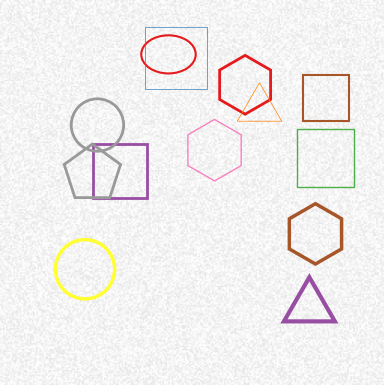[{"shape": "oval", "thickness": 1.5, "radius": 0.35, "center": [0.438, 0.859]}, {"shape": "hexagon", "thickness": 2, "radius": 0.38, "center": [0.637, 0.78]}, {"shape": "square", "thickness": 0.5, "radius": 0.4, "center": [0.456, 0.85]}, {"shape": "square", "thickness": 1, "radius": 0.37, "center": [0.846, 0.59]}, {"shape": "triangle", "thickness": 3, "radius": 0.38, "center": [0.804, 0.203]}, {"shape": "square", "thickness": 2, "radius": 0.35, "center": [0.311, 0.556]}, {"shape": "triangle", "thickness": 0.5, "radius": 0.33, "center": [0.674, 0.719]}, {"shape": "circle", "thickness": 2.5, "radius": 0.38, "center": [0.221, 0.301]}, {"shape": "hexagon", "thickness": 2.5, "radius": 0.39, "center": [0.819, 0.393]}, {"shape": "square", "thickness": 1.5, "radius": 0.29, "center": [0.847, 0.745]}, {"shape": "hexagon", "thickness": 1, "radius": 0.4, "center": [0.557, 0.61]}, {"shape": "pentagon", "thickness": 2, "radius": 0.38, "center": [0.24, 0.549]}, {"shape": "circle", "thickness": 2, "radius": 0.34, "center": [0.253, 0.675]}]